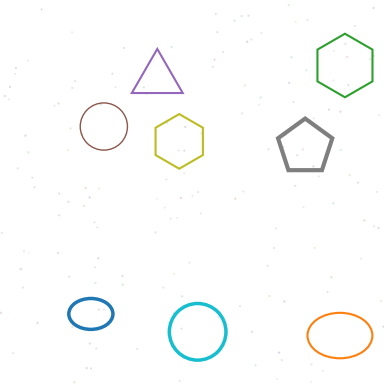[{"shape": "oval", "thickness": 2.5, "radius": 0.29, "center": [0.236, 0.185]}, {"shape": "oval", "thickness": 1.5, "radius": 0.42, "center": [0.883, 0.128]}, {"shape": "hexagon", "thickness": 1.5, "radius": 0.41, "center": [0.896, 0.83]}, {"shape": "triangle", "thickness": 1.5, "radius": 0.38, "center": [0.409, 0.797]}, {"shape": "circle", "thickness": 1, "radius": 0.31, "center": [0.27, 0.671]}, {"shape": "pentagon", "thickness": 3, "radius": 0.37, "center": [0.793, 0.618]}, {"shape": "hexagon", "thickness": 1.5, "radius": 0.35, "center": [0.466, 0.633]}, {"shape": "circle", "thickness": 2.5, "radius": 0.37, "center": [0.513, 0.138]}]